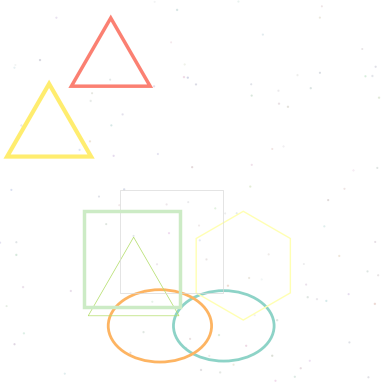[{"shape": "oval", "thickness": 2, "radius": 0.65, "center": [0.581, 0.154]}, {"shape": "hexagon", "thickness": 1, "radius": 0.71, "center": [0.632, 0.31]}, {"shape": "triangle", "thickness": 2.5, "radius": 0.59, "center": [0.288, 0.835]}, {"shape": "oval", "thickness": 2, "radius": 0.67, "center": [0.415, 0.154]}, {"shape": "triangle", "thickness": 0.5, "radius": 0.68, "center": [0.347, 0.248]}, {"shape": "square", "thickness": 0.5, "radius": 0.67, "center": [0.445, 0.374]}, {"shape": "square", "thickness": 2.5, "radius": 0.62, "center": [0.343, 0.328]}, {"shape": "triangle", "thickness": 3, "radius": 0.63, "center": [0.128, 0.656]}]